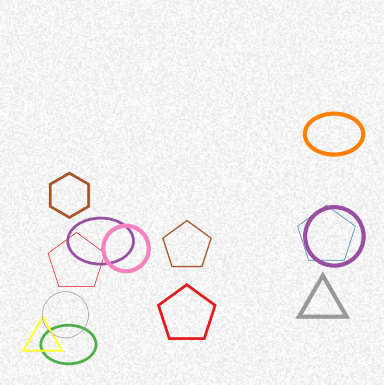[{"shape": "pentagon", "thickness": 2, "radius": 0.39, "center": [0.485, 0.183]}, {"shape": "pentagon", "thickness": 0.5, "radius": 0.39, "center": [0.199, 0.318]}, {"shape": "pentagon", "thickness": 0.5, "radius": 0.4, "center": [0.848, 0.388]}, {"shape": "oval", "thickness": 2, "radius": 0.36, "center": [0.178, 0.105]}, {"shape": "oval", "thickness": 2, "radius": 0.43, "center": [0.261, 0.374]}, {"shape": "circle", "thickness": 3, "radius": 0.38, "center": [0.869, 0.386]}, {"shape": "oval", "thickness": 3, "radius": 0.38, "center": [0.868, 0.652]}, {"shape": "triangle", "thickness": 1.5, "radius": 0.29, "center": [0.111, 0.118]}, {"shape": "pentagon", "thickness": 1, "radius": 0.33, "center": [0.486, 0.361]}, {"shape": "hexagon", "thickness": 2, "radius": 0.29, "center": [0.18, 0.493]}, {"shape": "circle", "thickness": 3, "radius": 0.3, "center": [0.327, 0.355]}, {"shape": "triangle", "thickness": 3, "radius": 0.36, "center": [0.839, 0.213]}, {"shape": "circle", "thickness": 0.5, "radius": 0.3, "center": [0.17, 0.182]}]